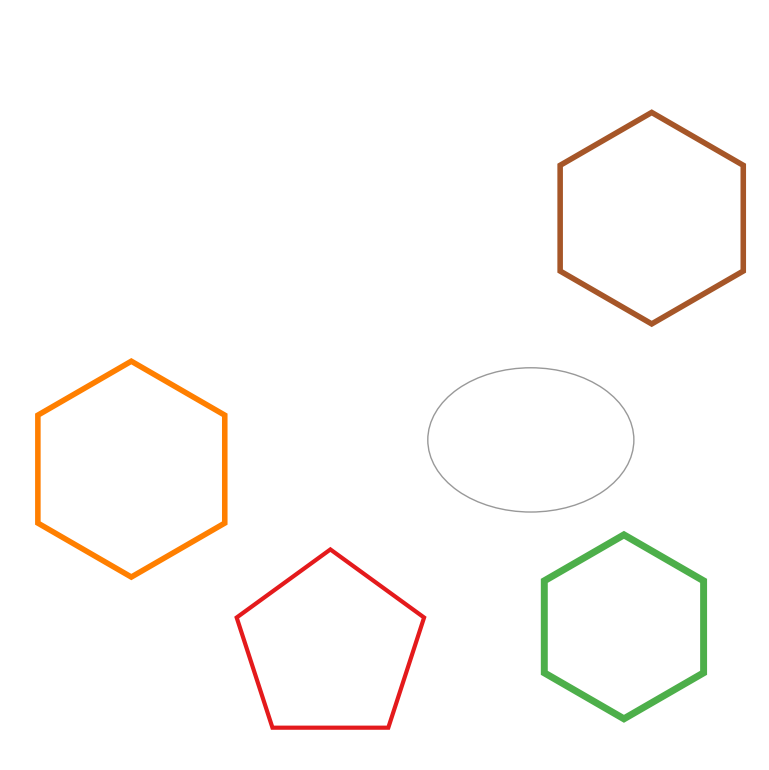[{"shape": "pentagon", "thickness": 1.5, "radius": 0.64, "center": [0.429, 0.158]}, {"shape": "hexagon", "thickness": 2.5, "radius": 0.6, "center": [0.81, 0.186]}, {"shape": "hexagon", "thickness": 2, "radius": 0.7, "center": [0.171, 0.391]}, {"shape": "hexagon", "thickness": 2, "radius": 0.69, "center": [0.846, 0.717]}, {"shape": "oval", "thickness": 0.5, "radius": 0.67, "center": [0.689, 0.429]}]